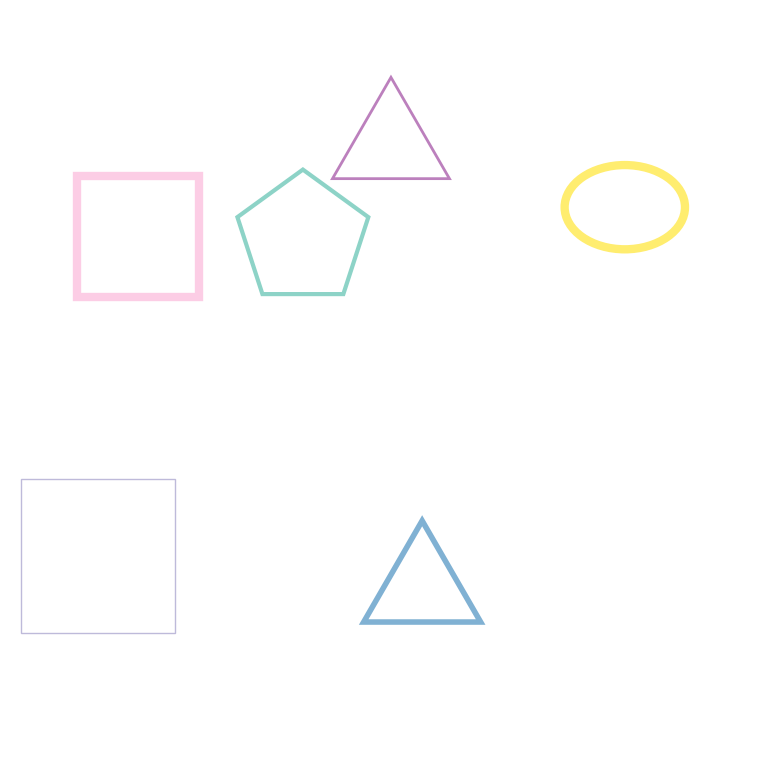[{"shape": "pentagon", "thickness": 1.5, "radius": 0.45, "center": [0.393, 0.69]}, {"shape": "square", "thickness": 0.5, "radius": 0.5, "center": [0.127, 0.278]}, {"shape": "triangle", "thickness": 2, "radius": 0.44, "center": [0.548, 0.236]}, {"shape": "square", "thickness": 3, "radius": 0.39, "center": [0.179, 0.693]}, {"shape": "triangle", "thickness": 1, "radius": 0.44, "center": [0.508, 0.812]}, {"shape": "oval", "thickness": 3, "radius": 0.39, "center": [0.811, 0.731]}]